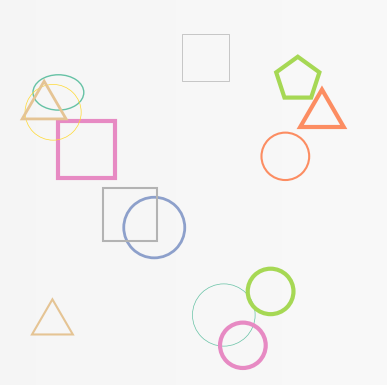[{"shape": "oval", "thickness": 1, "radius": 0.33, "center": [0.151, 0.76]}, {"shape": "circle", "thickness": 0.5, "radius": 0.4, "center": [0.578, 0.182]}, {"shape": "circle", "thickness": 1.5, "radius": 0.31, "center": [0.736, 0.594]}, {"shape": "triangle", "thickness": 3, "radius": 0.32, "center": [0.831, 0.703]}, {"shape": "circle", "thickness": 2, "radius": 0.39, "center": [0.398, 0.409]}, {"shape": "square", "thickness": 3, "radius": 0.37, "center": [0.223, 0.612]}, {"shape": "circle", "thickness": 3, "radius": 0.29, "center": [0.627, 0.103]}, {"shape": "pentagon", "thickness": 3, "radius": 0.29, "center": [0.769, 0.794]}, {"shape": "circle", "thickness": 3, "radius": 0.3, "center": [0.698, 0.243]}, {"shape": "circle", "thickness": 0.5, "radius": 0.36, "center": [0.137, 0.708]}, {"shape": "triangle", "thickness": 1.5, "radius": 0.3, "center": [0.135, 0.162]}, {"shape": "triangle", "thickness": 2, "radius": 0.33, "center": [0.114, 0.724]}, {"shape": "square", "thickness": 1.5, "radius": 0.34, "center": [0.335, 0.443]}, {"shape": "square", "thickness": 0.5, "radius": 0.31, "center": [0.531, 0.85]}]